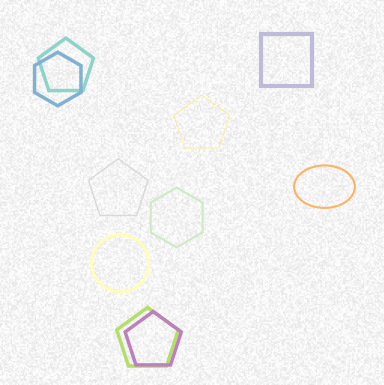[{"shape": "pentagon", "thickness": 2.5, "radius": 0.38, "center": [0.171, 0.826]}, {"shape": "circle", "thickness": 2, "radius": 0.37, "center": [0.312, 0.316]}, {"shape": "square", "thickness": 3, "radius": 0.33, "center": [0.744, 0.844]}, {"shape": "hexagon", "thickness": 2.5, "radius": 0.35, "center": [0.15, 0.795]}, {"shape": "oval", "thickness": 1.5, "radius": 0.39, "center": [0.843, 0.515]}, {"shape": "pentagon", "thickness": 2.5, "radius": 0.42, "center": [0.383, 0.117]}, {"shape": "pentagon", "thickness": 1, "radius": 0.41, "center": [0.307, 0.506]}, {"shape": "pentagon", "thickness": 2.5, "radius": 0.38, "center": [0.398, 0.114]}, {"shape": "hexagon", "thickness": 1.5, "radius": 0.39, "center": [0.459, 0.435]}, {"shape": "pentagon", "thickness": 0.5, "radius": 0.38, "center": [0.524, 0.677]}]